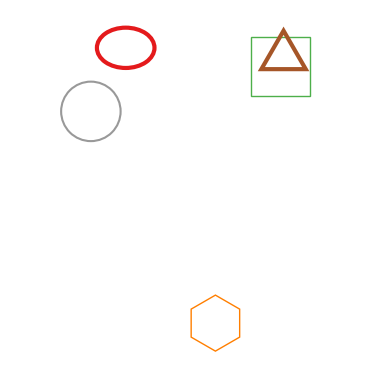[{"shape": "oval", "thickness": 3, "radius": 0.37, "center": [0.326, 0.876]}, {"shape": "square", "thickness": 1, "radius": 0.38, "center": [0.729, 0.828]}, {"shape": "hexagon", "thickness": 1, "radius": 0.36, "center": [0.56, 0.161]}, {"shape": "triangle", "thickness": 3, "radius": 0.33, "center": [0.737, 0.854]}, {"shape": "circle", "thickness": 1.5, "radius": 0.39, "center": [0.236, 0.711]}]